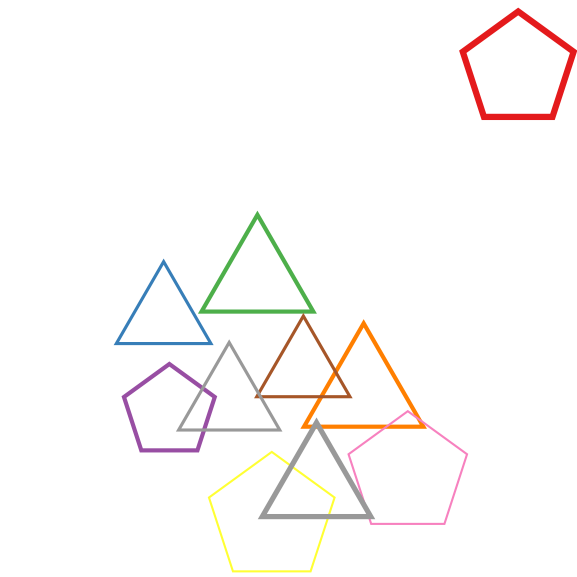[{"shape": "pentagon", "thickness": 3, "radius": 0.5, "center": [0.897, 0.878]}, {"shape": "triangle", "thickness": 1.5, "radius": 0.47, "center": [0.283, 0.451]}, {"shape": "triangle", "thickness": 2, "radius": 0.56, "center": [0.446, 0.515]}, {"shape": "pentagon", "thickness": 2, "radius": 0.41, "center": [0.293, 0.286]}, {"shape": "triangle", "thickness": 2, "radius": 0.6, "center": [0.63, 0.32]}, {"shape": "pentagon", "thickness": 1, "radius": 0.57, "center": [0.471, 0.102]}, {"shape": "triangle", "thickness": 1.5, "radius": 0.47, "center": [0.525, 0.359]}, {"shape": "pentagon", "thickness": 1, "radius": 0.54, "center": [0.706, 0.179]}, {"shape": "triangle", "thickness": 2.5, "radius": 0.54, "center": [0.548, 0.159]}, {"shape": "triangle", "thickness": 1.5, "radius": 0.51, "center": [0.397, 0.305]}]